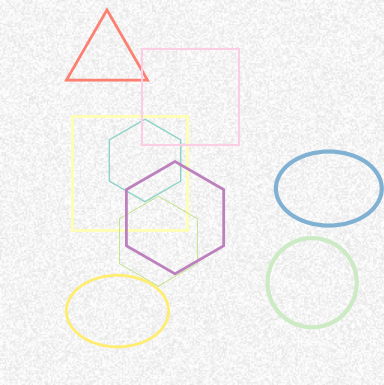[{"shape": "hexagon", "thickness": 1, "radius": 0.54, "center": [0.377, 0.583]}, {"shape": "square", "thickness": 2, "radius": 0.75, "center": [0.336, 0.551]}, {"shape": "triangle", "thickness": 2, "radius": 0.61, "center": [0.278, 0.853]}, {"shape": "oval", "thickness": 3, "radius": 0.69, "center": [0.854, 0.51]}, {"shape": "hexagon", "thickness": 0.5, "radius": 0.58, "center": [0.411, 0.374]}, {"shape": "square", "thickness": 1.5, "radius": 0.63, "center": [0.495, 0.748]}, {"shape": "hexagon", "thickness": 2, "radius": 0.73, "center": [0.455, 0.435]}, {"shape": "circle", "thickness": 3, "radius": 0.58, "center": [0.811, 0.266]}, {"shape": "oval", "thickness": 2, "radius": 0.66, "center": [0.305, 0.192]}]